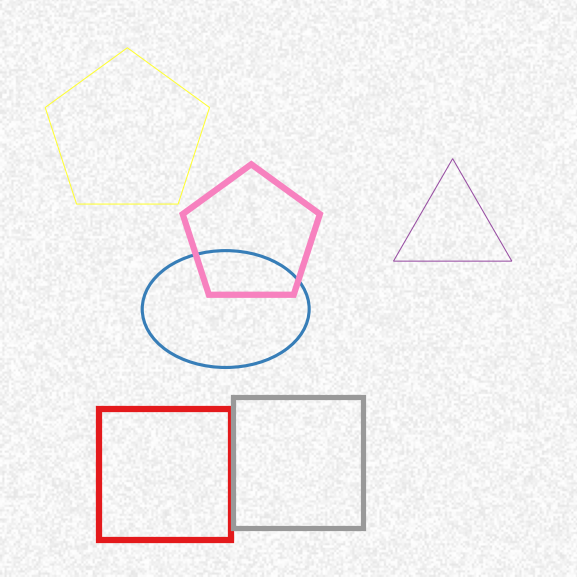[{"shape": "square", "thickness": 3, "radius": 0.57, "center": [0.286, 0.178]}, {"shape": "oval", "thickness": 1.5, "radius": 0.72, "center": [0.391, 0.464]}, {"shape": "triangle", "thickness": 0.5, "radius": 0.59, "center": [0.784, 0.606]}, {"shape": "pentagon", "thickness": 0.5, "radius": 0.75, "center": [0.221, 0.767]}, {"shape": "pentagon", "thickness": 3, "radius": 0.62, "center": [0.435, 0.59]}, {"shape": "square", "thickness": 2.5, "radius": 0.57, "center": [0.516, 0.199]}]